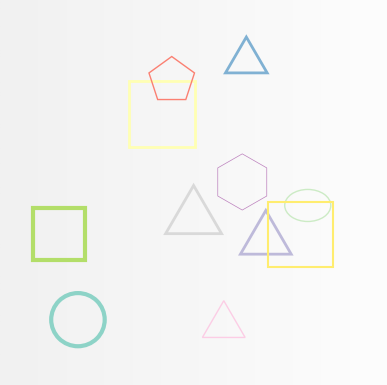[{"shape": "circle", "thickness": 3, "radius": 0.35, "center": [0.201, 0.17]}, {"shape": "square", "thickness": 2, "radius": 0.43, "center": [0.418, 0.704]}, {"shape": "triangle", "thickness": 2, "radius": 0.38, "center": [0.686, 0.378]}, {"shape": "pentagon", "thickness": 1, "radius": 0.31, "center": [0.443, 0.791]}, {"shape": "triangle", "thickness": 2, "radius": 0.31, "center": [0.636, 0.842]}, {"shape": "square", "thickness": 3, "radius": 0.33, "center": [0.153, 0.393]}, {"shape": "triangle", "thickness": 1, "radius": 0.32, "center": [0.577, 0.155]}, {"shape": "triangle", "thickness": 2, "radius": 0.42, "center": [0.5, 0.435]}, {"shape": "hexagon", "thickness": 0.5, "radius": 0.36, "center": [0.625, 0.527]}, {"shape": "oval", "thickness": 1, "radius": 0.3, "center": [0.794, 0.466]}, {"shape": "square", "thickness": 1.5, "radius": 0.42, "center": [0.776, 0.391]}]